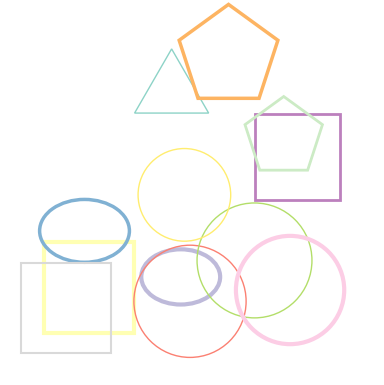[{"shape": "triangle", "thickness": 1, "radius": 0.56, "center": [0.446, 0.762]}, {"shape": "square", "thickness": 3, "radius": 0.59, "center": [0.231, 0.254]}, {"shape": "oval", "thickness": 3, "radius": 0.51, "center": [0.469, 0.281]}, {"shape": "circle", "thickness": 1, "radius": 0.73, "center": [0.494, 0.217]}, {"shape": "oval", "thickness": 2.5, "radius": 0.58, "center": [0.22, 0.4]}, {"shape": "pentagon", "thickness": 2.5, "radius": 0.67, "center": [0.594, 0.854]}, {"shape": "circle", "thickness": 1, "radius": 0.75, "center": [0.661, 0.324]}, {"shape": "circle", "thickness": 3, "radius": 0.7, "center": [0.753, 0.247]}, {"shape": "square", "thickness": 1.5, "radius": 0.58, "center": [0.171, 0.2]}, {"shape": "square", "thickness": 2, "radius": 0.55, "center": [0.773, 0.592]}, {"shape": "pentagon", "thickness": 2, "radius": 0.53, "center": [0.737, 0.644]}, {"shape": "circle", "thickness": 1, "radius": 0.6, "center": [0.479, 0.494]}]